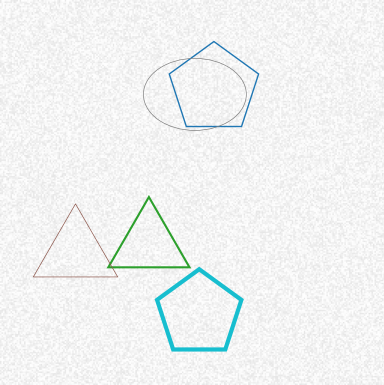[{"shape": "pentagon", "thickness": 1, "radius": 0.61, "center": [0.556, 0.77]}, {"shape": "triangle", "thickness": 1.5, "radius": 0.61, "center": [0.387, 0.367]}, {"shape": "triangle", "thickness": 0.5, "radius": 0.63, "center": [0.196, 0.344]}, {"shape": "oval", "thickness": 0.5, "radius": 0.67, "center": [0.506, 0.755]}, {"shape": "pentagon", "thickness": 3, "radius": 0.58, "center": [0.517, 0.185]}]